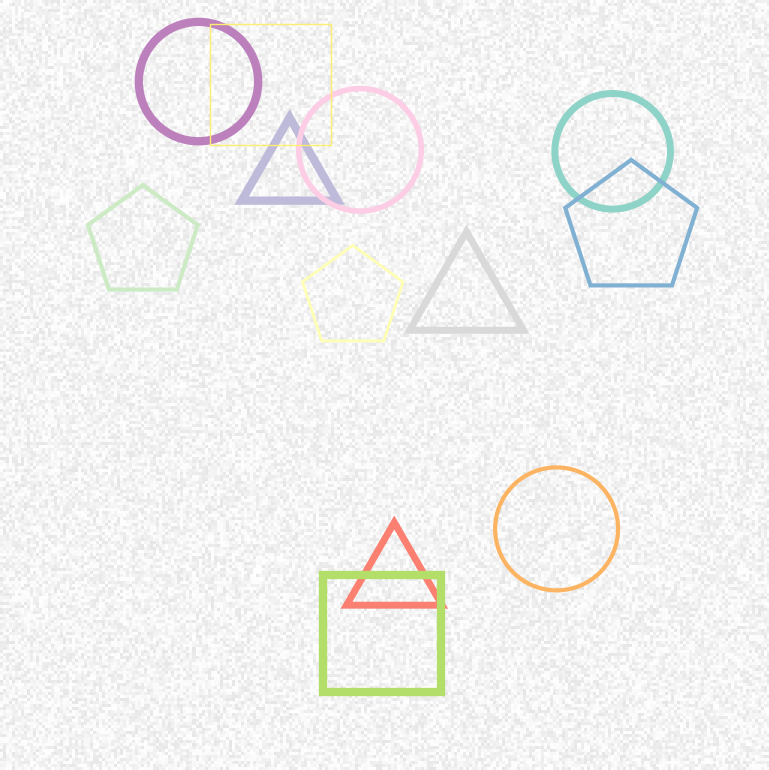[{"shape": "circle", "thickness": 2.5, "radius": 0.38, "center": [0.796, 0.804]}, {"shape": "pentagon", "thickness": 1, "radius": 0.34, "center": [0.458, 0.613]}, {"shape": "triangle", "thickness": 3, "radius": 0.36, "center": [0.376, 0.775]}, {"shape": "triangle", "thickness": 2.5, "radius": 0.36, "center": [0.512, 0.25]}, {"shape": "pentagon", "thickness": 1.5, "radius": 0.45, "center": [0.82, 0.702]}, {"shape": "circle", "thickness": 1.5, "radius": 0.4, "center": [0.723, 0.313]}, {"shape": "square", "thickness": 3, "radius": 0.38, "center": [0.496, 0.177]}, {"shape": "circle", "thickness": 2, "radius": 0.4, "center": [0.468, 0.805]}, {"shape": "triangle", "thickness": 2.5, "radius": 0.43, "center": [0.606, 0.614]}, {"shape": "circle", "thickness": 3, "radius": 0.39, "center": [0.258, 0.894]}, {"shape": "pentagon", "thickness": 1.5, "radius": 0.37, "center": [0.186, 0.685]}, {"shape": "square", "thickness": 0.5, "radius": 0.39, "center": [0.351, 0.89]}]